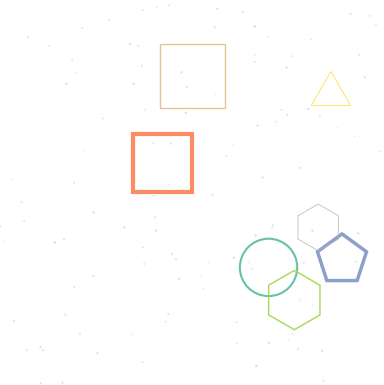[{"shape": "circle", "thickness": 1.5, "radius": 0.37, "center": [0.698, 0.305]}, {"shape": "square", "thickness": 3, "radius": 0.38, "center": [0.422, 0.577]}, {"shape": "pentagon", "thickness": 2.5, "radius": 0.33, "center": [0.888, 0.325]}, {"shape": "hexagon", "thickness": 1, "radius": 0.38, "center": [0.764, 0.221]}, {"shape": "triangle", "thickness": 0.5, "radius": 0.29, "center": [0.86, 0.756]}, {"shape": "square", "thickness": 1, "radius": 0.42, "center": [0.501, 0.803]}, {"shape": "hexagon", "thickness": 0.5, "radius": 0.3, "center": [0.827, 0.409]}]